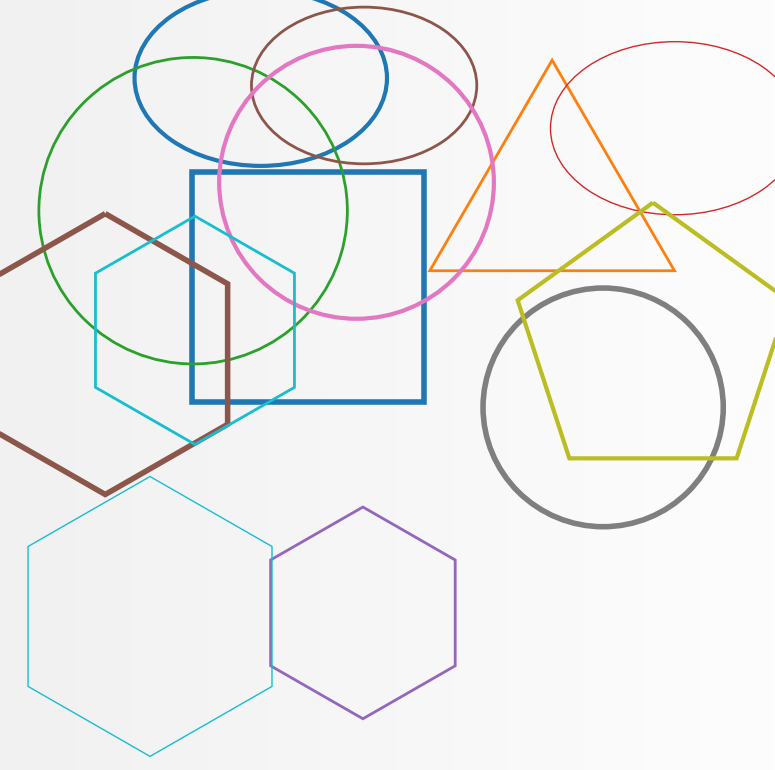[{"shape": "square", "thickness": 2, "radius": 0.75, "center": [0.398, 0.627]}, {"shape": "oval", "thickness": 1.5, "radius": 0.81, "center": [0.336, 0.899]}, {"shape": "triangle", "thickness": 1, "radius": 0.91, "center": [0.712, 0.74]}, {"shape": "circle", "thickness": 1, "radius": 1.0, "center": [0.249, 0.726]}, {"shape": "oval", "thickness": 0.5, "radius": 0.8, "center": [0.871, 0.833]}, {"shape": "hexagon", "thickness": 1, "radius": 0.69, "center": [0.468, 0.204]}, {"shape": "hexagon", "thickness": 2, "radius": 0.91, "center": [0.136, 0.54]}, {"shape": "oval", "thickness": 1, "radius": 0.73, "center": [0.47, 0.889]}, {"shape": "circle", "thickness": 1.5, "radius": 0.89, "center": [0.46, 0.763]}, {"shape": "circle", "thickness": 2, "radius": 0.77, "center": [0.778, 0.471]}, {"shape": "pentagon", "thickness": 1.5, "radius": 0.92, "center": [0.843, 0.553]}, {"shape": "hexagon", "thickness": 0.5, "radius": 0.91, "center": [0.194, 0.199]}, {"shape": "hexagon", "thickness": 1, "radius": 0.74, "center": [0.252, 0.571]}]